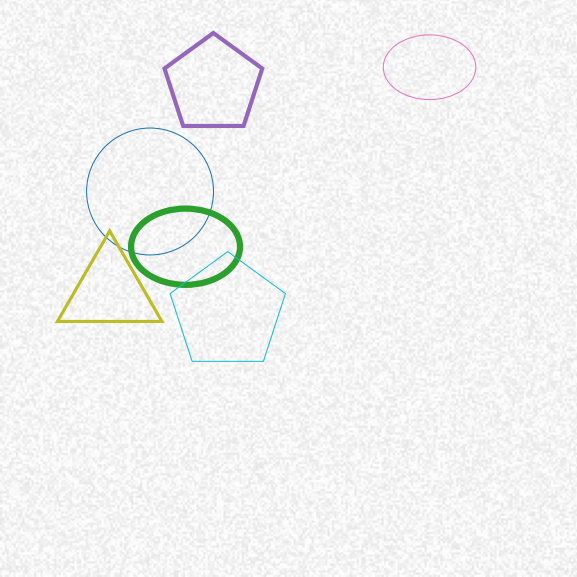[{"shape": "circle", "thickness": 0.5, "radius": 0.55, "center": [0.26, 0.668]}, {"shape": "oval", "thickness": 3, "radius": 0.47, "center": [0.321, 0.572]}, {"shape": "pentagon", "thickness": 2, "radius": 0.44, "center": [0.369, 0.853]}, {"shape": "oval", "thickness": 0.5, "radius": 0.4, "center": [0.744, 0.883]}, {"shape": "triangle", "thickness": 1.5, "radius": 0.52, "center": [0.19, 0.495]}, {"shape": "pentagon", "thickness": 0.5, "radius": 0.53, "center": [0.394, 0.458]}]